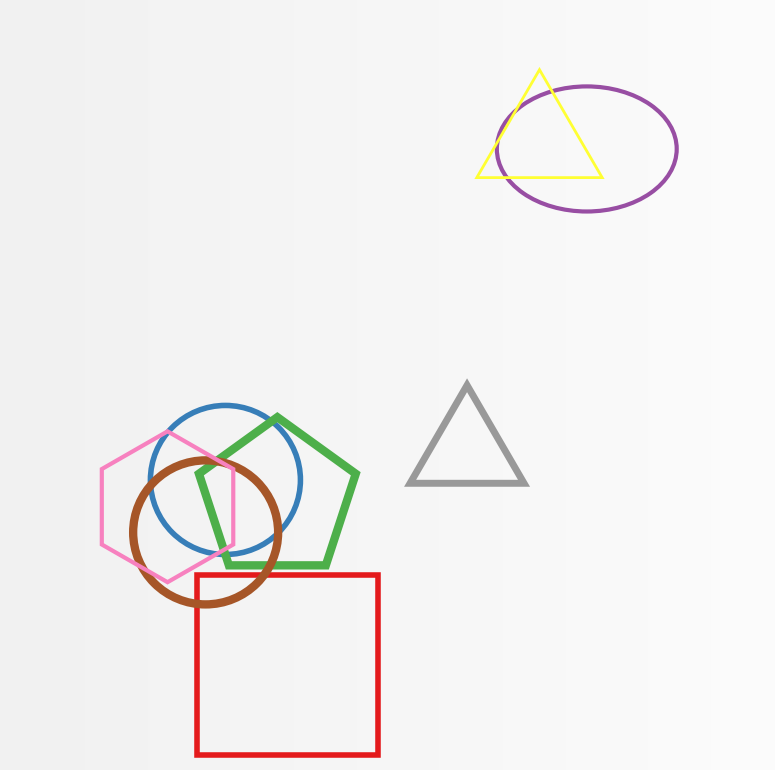[{"shape": "square", "thickness": 2, "radius": 0.58, "center": [0.371, 0.137]}, {"shape": "circle", "thickness": 2, "radius": 0.48, "center": [0.291, 0.377]}, {"shape": "pentagon", "thickness": 3, "radius": 0.53, "center": [0.358, 0.352]}, {"shape": "oval", "thickness": 1.5, "radius": 0.58, "center": [0.757, 0.807]}, {"shape": "triangle", "thickness": 1, "radius": 0.47, "center": [0.696, 0.816]}, {"shape": "circle", "thickness": 3, "radius": 0.47, "center": [0.265, 0.309]}, {"shape": "hexagon", "thickness": 1.5, "radius": 0.49, "center": [0.216, 0.342]}, {"shape": "triangle", "thickness": 2.5, "radius": 0.42, "center": [0.603, 0.415]}]